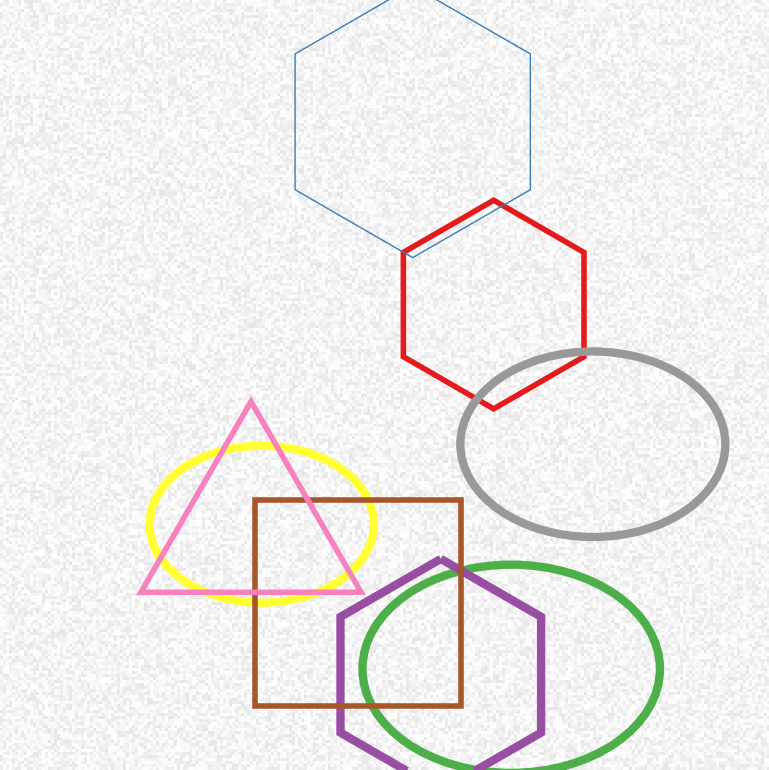[{"shape": "hexagon", "thickness": 2, "radius": 0.68, "center": [0.641, 0.604]}, {"shape": "hexagon", "thickness": 0.5, "radius": 0.88, "center": [0.536, 0.842]}, {"shape": "oval", "thickness": 3, "radius": 0.97, "center": [0.664, 0.131]}, {"shape": "hexagon", "thickness": 3, "radius": 0.75, "center": [0.572, 0.124]}, {"shape": "oval", "thickness": 3, "radius": 0.73, "center": [0.34, 0.319]}, {"shape": "square", "thickness": 2, "radius": 0.67, "center": [0.465, 0.217]}, {"shape": "triangle", "thickness": 2, "radius": 0.83, "center": [0.326, 0.313]}, {"shape": "oval", "thickness": 3, "radius": 0.86, "center": [0.77, 0.423]}]